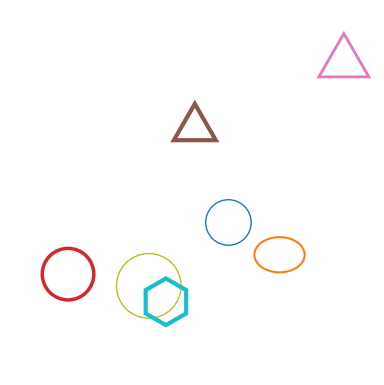[{"shape": "circle", "thickness": 1, "radius": 0.3, "center": [0.593, 0.422]}, {"shape": "oval", "thickness": 1.5, "radius": 0.33, "center": [0.726, 0.338]}, {"shape": "circle", "thickness": 2.5, "radius": 0.33, "center": [0.177, 0.288]}, {"shape": "triangle", "thickness": 3, "radius": 0.31, "center": [0.506, 0.667]}, {"shape": "triangle", "thickness": 2, "radius": 0.38, "center": [0.893, 0.838]}, {"shape": "circle", "thickness": 1, "radius": 0.42, "center": [0.386, 0.257]}, {"shape": "hexagon", "thickness": 3, "radius": 0.3, "center": [0.431, 0.216]}]